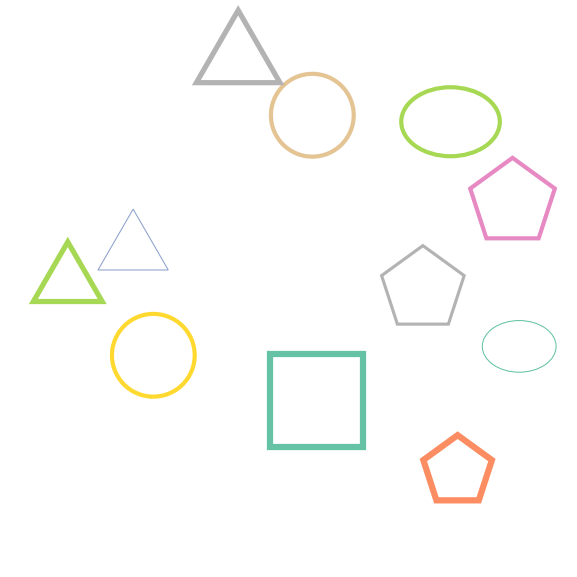[{"shape": "square", "thickness": 3, "radius": 0.4, "center": [0.548, 0.306]}, {"shape": "oval", "thickness": 0.5, "radius": 0.32, "center": [0.899, 0.399]}, {"shape": "pentagon", "thickness": 3, "radius": 0.31, "center": [0.792, 0.183]}, {"shape": "triangle", "thickness": 0.5, "radius": 0.35, "center": [0.231, 0.567]}, {"shape": "pentagon", "thickness": 2, "radius": 0.39, "center": [0.887, 0.649]}, {"shape": "oval", "thickness": 2, "radius": 0.43, "center": [0.78, 0.788]}, {"shape": "triangle", "thickness": 2.5, "radius": 0.34, "center": [0.117, 0.511]}, {"shape": "circle", "thickness": 2, "radius": 0.36, "center": [0.266, 0.384]}, {"shape": "circle", "thickness": 2, "radius": 0.36, "center": [0.541, 0.8]}, {"shape": "triangle", "thickness": 2.5, "radius": 0.42, "center": [0.412, 0.898]}, {"shape": "pentagon", "thickness": 1.5, "radius": 0.38, "center": [0.732, 0.499]}]